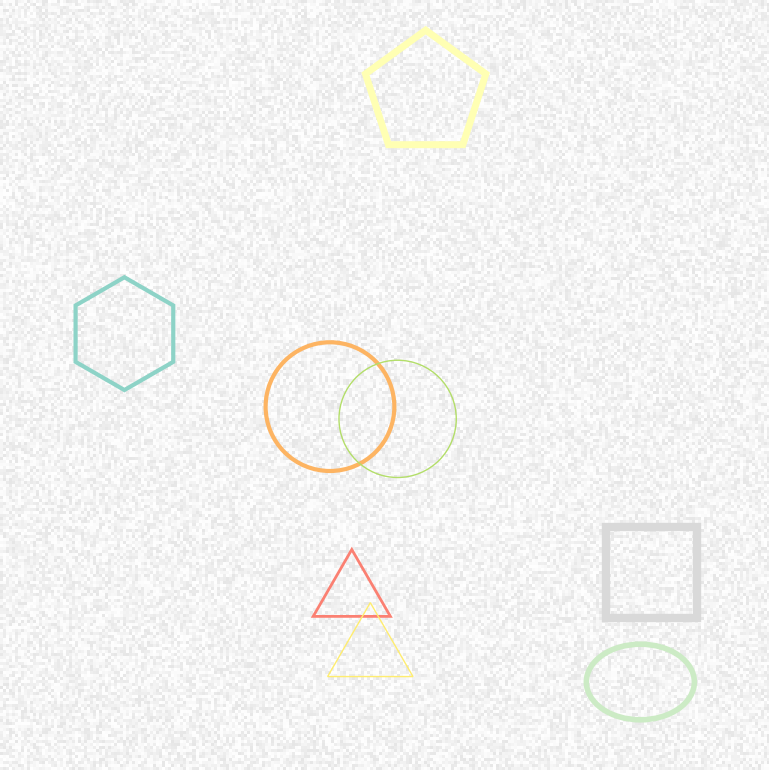[{"shape": "hexagon", "thickness": 1.5, "radius": 0.37, "center": [0.162, 0.567]}, {"shape": "pentagon", "thickness": 2.5, "radius": 0.41, "center": [0.553, 0.879]}, {"shape": "triangle", "thickness": 1, "radius": 0.29, "center": [0.457, 0.228]}, {"shape": "circle", "thickness": 1.5, "radius": 0.42, "center": [0.429, 0.472]}, {"shape": "circle", "thickness": 0.5, "radius": 0.38, "center": [0.516, 0.456]}, {"shape": "square", "thickness": 3, "radius": 0.29, "center": [0.846, 0.257]}, {"shape": "oval", "thickness": 2, "radius": 0.35, "center": [0.832, 0.114]}, {"shape": "triangle", "thickness": 0.5, "radius": 0.32, "center": [0.481, 0.153]}]